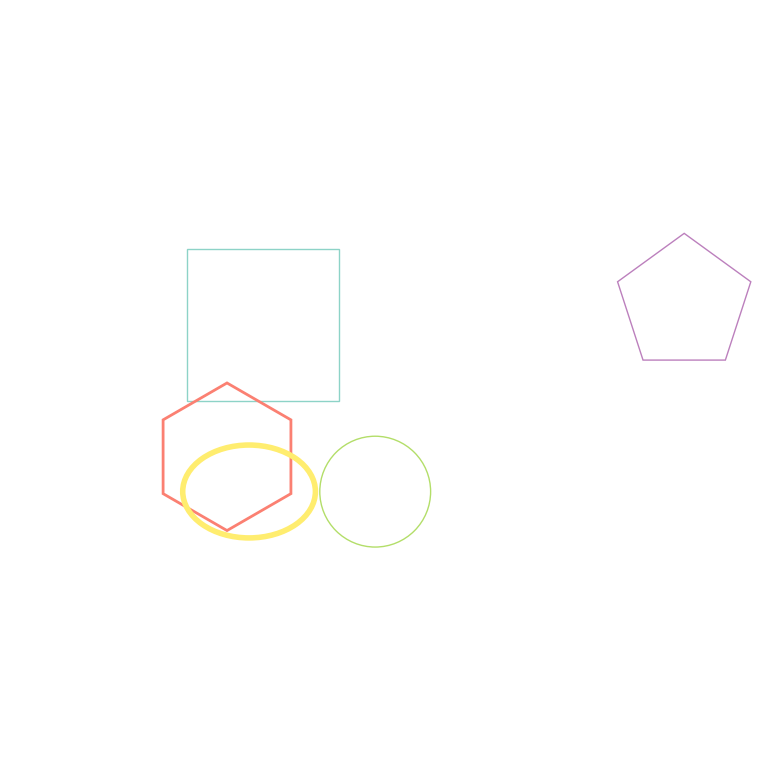[{"shape": "square", "thickness": 0.5, "radius": 0.49, "center": [0.341, 0.578]}, {"shape": "hexagon", "thickness": 1, "radius": 0.48, "center": [0.295, 0.407]}, {"shape": "circle", "thickness": 0.5, "radius": 0.36, "center": [0.487, 0.362]}, {"shape": "pentagon", "thickness": 0.5, "radius": 0.45, "center": [0.889, 0.606]}, {"shape": "oval", "thickness": 2, "radius": 0.43, "center": [0.323, 0.362]}]